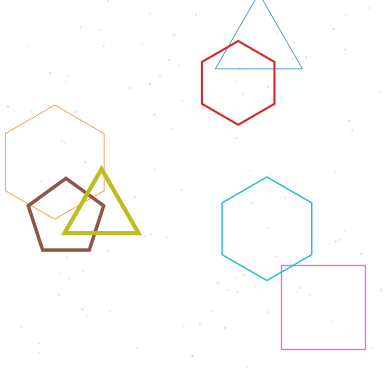[{"shape": "triangle", "thickness": 0.5, "radius": 0.65, "center": [0.672, 0.886]}, {"shape": "hexagon", "thickness": 0.5, "radius": 0.74, "center": [0.142, 0.579]}, {"shape": "hexagon", "thickness": 1.5, "radius": 0.54, "center": [0.619, 0.785]}, {"shape": "pentagon", "thickness": 2.5, "radius": 0.51, "center": [0.171, 0.434]}, {"shape": "square", "thickness": 1, "radius": 0.55, "center": [0.84, 0.203]}, {"shape": "triangle", "thickness": 3, "radius": 0.55, "center": [0.264, 0.45]}, {"shape": "hexagon", "thickness": 1, "radius": 0.67, "center": [0.693, 0.406]}]